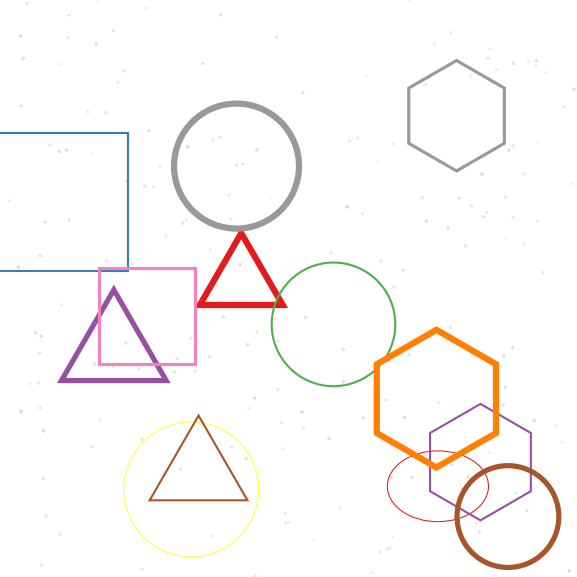[{"shape": "oval", "thickness": 0.5, "radius": 0.44, "center": [0.758, 0.157]}, {"shape": "triangle", "thickness": 3, "radius": 0.41, "center": [0.418, 0.512]}, {"shape": "square", "thickness": 1, "radius": 0.6, "center": [0.102, 0.65]}, {"shape": "circle", "thickness": 1, "radius": 0.54, "center": [0.577, 0.437]}, {"shape": "hexagon", "thickness": 1, "radius": 0.5, "center": [0.832, 0.199]}, {"shape": "triangle", "thickness": 2.5, "radius": 0.52, "center": [0.197, 0.393]}, {"shape": "hexagon", "thickness": 3, "radius": 0.6, "center": [0.756, 0.309]}, {"shape": "circle", "thickness": 0.5, "radius": 0.58, "center": [0.331, 0.152]}, {"shape": "triangle", "thickness": 1, "radius": 0.49, "center": [0.344, 0.182]}, {"shape": "circle", "thickness": 2.5, "radius": 0.44, "center": [0.88, 0.105]}, {"shape": "square", "thickness": 1.5, "radius": 0.42, "center": [0.254, 0.453]}, {"shape": "hexagon", "thickness": 1.5, "radius": 0.48, "center": [0.791, 0.799]}, {"shape": "circle", "thickness": 3, "radius": 0.54, "center": [0.41, 0.712]}]